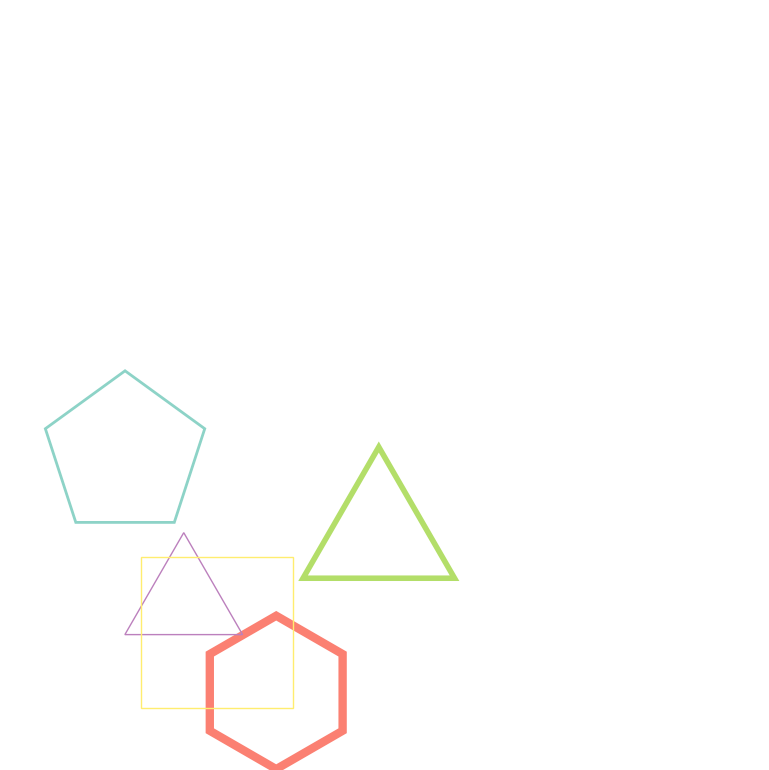[{"shape": "pentagon", "thickness": 1, "radius": 0.54, "center": [0.162, 0.41]}, {"shape": "hexagon", "thickness": 3, "radius": 0.5, "center": [0.359, 0.101]}, {"shape": "triangle", "thickness": 2, "radius": 0.57, "center": [0.492, 0.306]}, {"shape": "triangle", "thickness": 0.5, "radius": 0.44, "center": [0.239, 0.22]}, {"shape": "square", "thickness": 0.5, "radius": 0.49, "center": [0.282, 0.179]}]